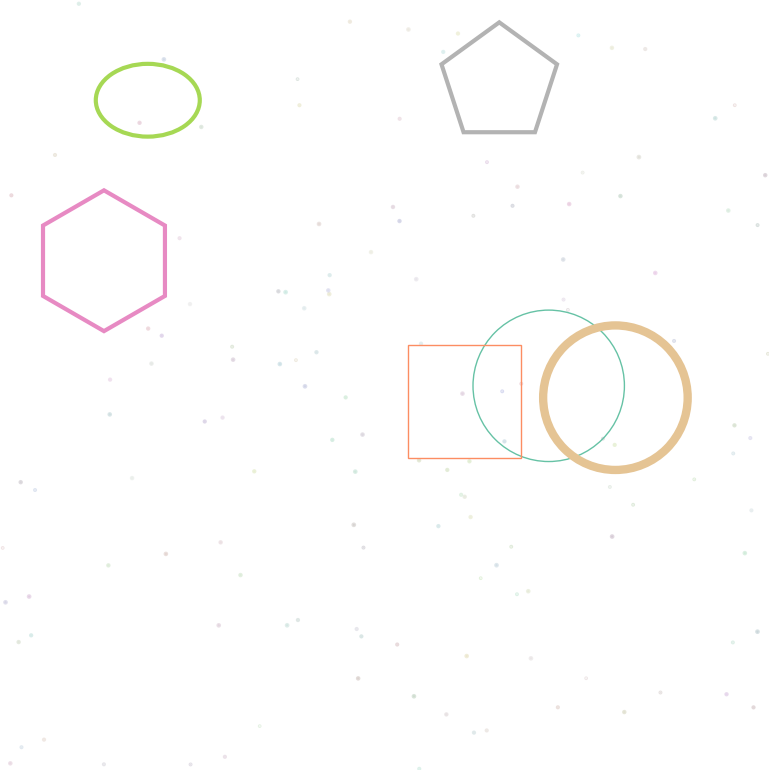[{"shape": "circle", "thickness": 0.5, "radius": 0.49, "center": [0.713, 0.499]}, {"shape": "square", "thickness": 0.5, "radius": 0.37, "center": [0.603, 0.478]}, {"shape": "hexagon", "thickness": 1.5, "radius": 0.46, "center": [0.135, 0.661]}, {"shape": "oval", "thickness": 1.5, "radius": 0.34, "center": [0.192, 0.87]}, {"shape": "circle", "thickness": 3, "radius": 0.47, "center": [0.799, 0.484]}, {"shape": "pentagon", "thickness": 1.5, "radius": 0.39, "center": [0.648, 0.892]}]